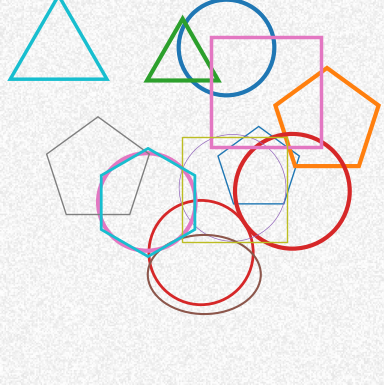[{"shape": "circle", "thickness": 3, "radius": 0.62, "center": [0.588, 0.877]}, {"shape": "pentagon", "thickness": 1, "radius": 0.56, "center": [0.672, 0.56]}, {"shape": "pentagon", "thickness": 3, "radius": 0.7, "center": [0.849, 0.683]}, {"shape": "triangle", "thickness": 3, "radius": 0.53, "center": [0.474, 0.844]}, {"shape": "circle", "thickness": 2, "radius": 0.68, "center": [0.522, 0.344]}, {"shape": "circle", "thickness": 3, "radius": 0.75, "center": [0.759, 0.503]}, {"shape": "circle", "thickness": 0.5, "radius": 0.69, "center": [0.604, 0.512]}, {"shape": "oval", "thickness": 1.5, "radius": 0.73, "center": [0.531, 0.287]}, {"shape": "circle", "thickness": 3, "radius": 0.63, "center": [0.381, 0.475]}, {"shape": "square", "thickness": 2.5, "radius": 0.72, "center": [0.69, 0.762]}, {"shape": "pentagon", "thickness": 1, "radius": 0.7, "center": [0.255, 0.556]}, {"shape": "square", "thickness": 1, "radius": 0.68, "center": [0.61, 0.508]}, {"shape": "triangle", "thickness": 2.5, "radius": 0.73, "center": [0.152, 0.867]}, {"shape": "hexagon", "thickness": 2, "radius": 0.7, "center": [0.385, 0.474]}]